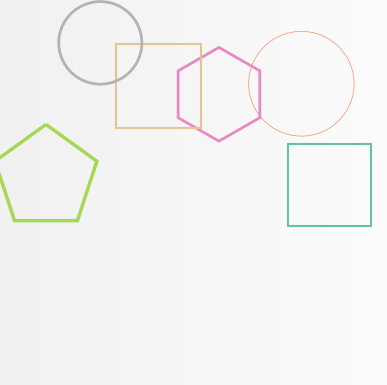[{"shape": "square", "thickness": 1.5, "radius": 0.54, "center": [0.85, 0.52]}, {"shape": "circle", "thickness": 0.5, "radius": 0.68, "center": [0.778, 0.782]}, {"shape": "hexagon", "thickness": 2, "radius": 0.61, "center": [0.565, 0.755]}, {"shape": "pentagon", "thickness": 2.5, "radius": 0.69, "center": [0.119, 0.539]}, {"shape": "square", "thickness": 1.5, "radius": 0.55, "center": [0.408, 0.777]}, {"shape": "circle", "thickness": 2, "radius": 0.54, "center": [0.259, 0.889]}]